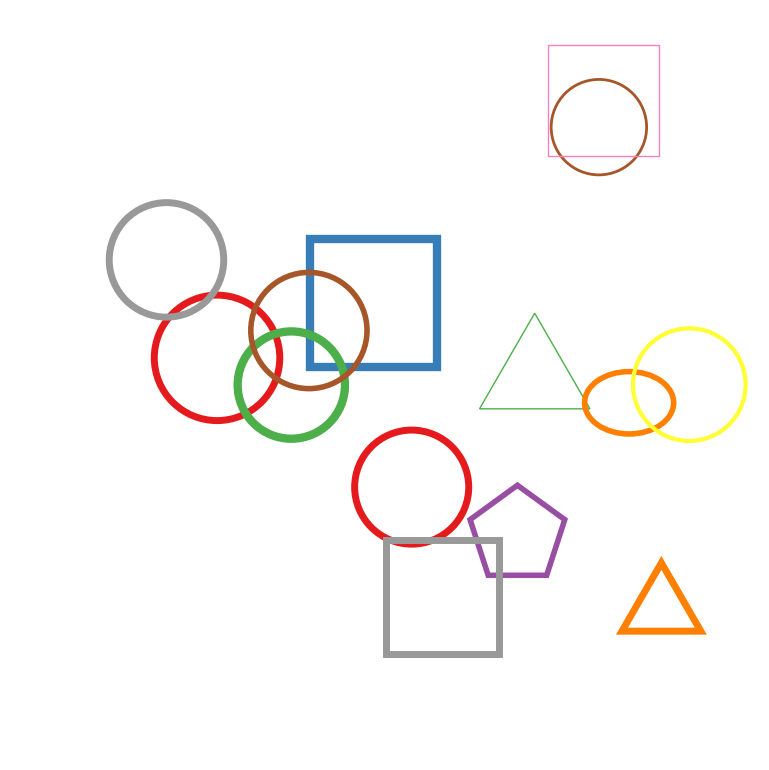[{"shape": "circle", "thickness": 2.5, "radius": 0.41, "center": [0.282, 0.535]}, {"shape": "circle", "thickness": 2.5, "radius": 0.37, "center": [0.535, 0.367]}, {"shape": "square", "thickness": 3, "radius": 0.41, "center": [0.485, 0.607]}, {"shape": "circle", "thickness": 3, "radius": 0.35, "center": [0.378, 0.5]}, {"shape": "triangle", "thickness": 0.5, "radius": 0.41, "center": [0.694, 0.51]}, {"shape": "pentagon", "thickness": 2, "radius": 0.32, "center": [0.672, 0.305]}, {"shape": "triangle", "thickness": 2.5, "radius": 0.3, "center": [0.859, 0.21]}, {"shape": "oval", "thickness": 2, "radius": 0.29, "center": [0.817, 0.477]}, {"shape": "circle", "thickness": 1.5, "radius": 0.37, "center": [0.895, 0.5]}, {"shape": "circle", "thickness": 2, "radius": 0.38, "center": [0.401, 0.571]}, {"shape": "circle", "thickness": 1, "radius": 0.31, "center": [0.778, 0.835]}, {"shape": "square", "thickness": 0.5, "radius": 0.36, "center": [0.784, 0.869]}, {"shape": "square", "thickness": 2.5, "radius": 0.37, "center": [0.575, 0.225]}, {"shape": "circle", "thickness": 2.5, "radius": 0.37, "center": [0.216, 0.662]}]